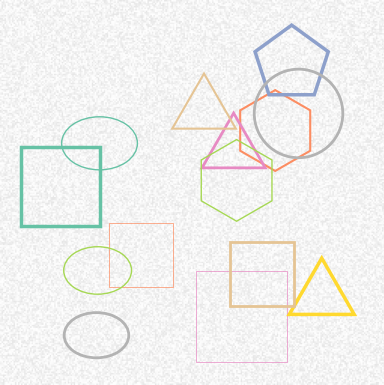[{"shape": "square", "thickness": 2.5, "radius": 0.52, "center": [0.157, 0.516]}, {"shape": "oval", "thickness": 1, "radius": 0.49, "center": [0.259, 0.628]}, {"shape": "hexagon", "thickness": 1.5, "radius": 0.53, "center": [0.715, 0.661]}, {"shape": "square", "thickness": 0.5, "radius": 0.42, "center": [0.366, 0.337]}, {"shape": "pentagon", "thickness": 2.5, "radius": 0.5, "center": [0.758, 0.835]}, {"shape": "triangle", "thickness": 2, "radius": 0.47, "center": [0.607, 0.611]}, {"shape": "square", "thickness": 0.5, "radius": 0.59, "center": [0.628, 0.177]}, {"shape": "oval", "thickness": 1, "radius": 0.44, "center": [0.254, 0.298]}, {"shape": "hexagon", "thickness": 1, "radius": 0.53, "center": [0.615, 0.531]}, {"shape": "triangle", "thickness": 2.5, "radius": 0.49, "center": [0.836, 0.232]}, {"shape": "square", "thickness": 2, "radius": 0.42, "center": [0.68, 0.289]}, {"shape": "triangle", "thickness": 1.5, "radius": 0.48, "center": [0.53, 0.714]}, {"shape": "oval", "thickness": 2, "radius": 0.42, "center": [0.251, 0.129]}, {"shape": "circle", "thickness": 2, "radius": 0.58, "center": [0.775, 0.705]}]